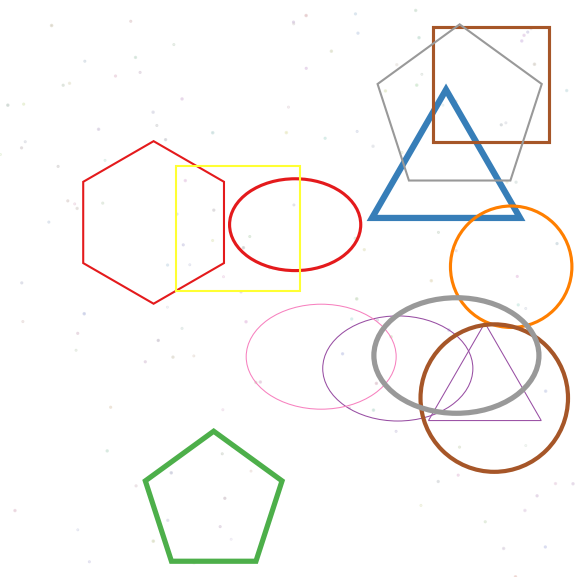[{"shape": "hexagon", "thickness": 1, "radius": 0.7, "center": [0.266, 0.614]}, {"shape": "oval", "thickness": 1.5, "radius": 0.57, "center": [0.511, 0.61]}, {"shape": "triangle", "thickness": 3, "radius": 0.74, "center": [0.772, 0.696]}, {"shape": "pentagon", "thickness": 2.5, "radius": 0.62, "center": [0.37, 0.128]}, {"shape": "oval", "thickness": 0.5, "radius": 0.65, "center": [0.689, 0.361]}, {"shape": "triangle", "thickness": 0.5, "radius": 0.56, "center": [0.84, 0.327]}, {"shape": "circle", "thickness": 1.5, "radius": 0.53, "center": [0.885, 0.537]}, {"shape": "square", "thickness": 1, "radius": 0.54, "center": [0.412, 0.604]}, {"shape": "square", "thickness": 1.5, "radius": 0.5, "center": [0.85, 0.852]}, {"shape": "circle", "thickness": 2, "radius": 0.64, "center": [0.856, 0.31]}, {"shape": "oval", "thickness": 0.5, "radius": 0.65, "center": [0.556, 0.381]}, {"shape": "pentagon", "thickness": 1, "radius": 0.75, "center": [0.796, 0.807]}, {"shape": "oval", "thickness": 2.5, "radius": 0.71, "center": [0.79, 0.384]}]